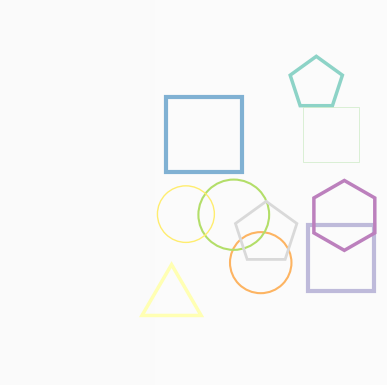[{"shape": "pentagon", "thickness": 2.5, "radius": 0.35, "center": [0.816, 0.783]}, {"shape": "triangle", "thickness": 2.5, "radius": 0.44, "center": [0.443, 0.225]}, {"shape": "square", "thickness": 3, "radius": 0.43, "center": [0.88, 0.33]}, {"shape": "square", "thickness": 3, "radius": 0.49, "center": [0.526, 0.651]}, {"shape": "circle", "thickness": 1.5, "radius": 0.4, "center": [0.673, 0.318]}, {"shape": "circle", "thickness": 1.5, "radius": 0.46, "center": [0.603, 0.442]}, {"shape": "pentagon", "thickness": 2, "radius": 0.42, "center": [0.687, 0.394]}, {"shape": "hexagon", "thickness": 2.5, "radius": 0.45, "center": [0.889, 0.44]}, {"shape": "square", "thickness": 0.5, "radius": 0.36, "center": [0.854, 0.651]}, {"shape": "circle", "thickness": 1, "radius": 0.37, "center": [0.48, 0.444]}]